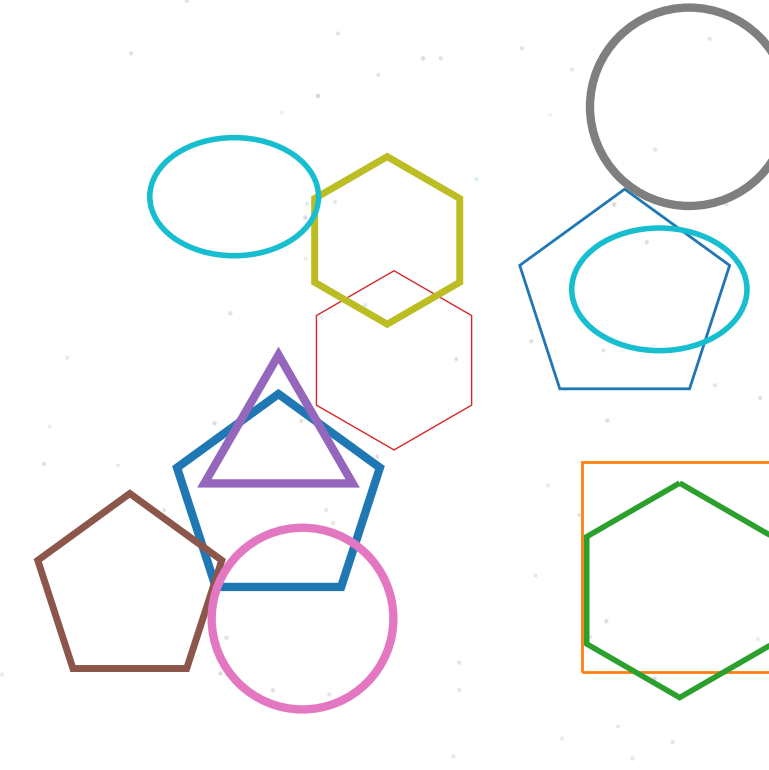[{"shape": "pentagon", "thickness": 3, "radius": 0.69, "center": [0.362, 0.35]}, {"shape": "pentagon", "thickness": 1, "radius": 0.72, "center": [0.811, 0.611]}, {"shape": "square", "thickness": 1, "radius": 0.68, "center": [0.892, 0.264]}, {"shape": "hexagon", "thickness": 2, "radius": 0.7, "center": [0.883, 0.233]}, {"shape": "hexagon", "thickness": 0.5, "radius": 0.58, "center": [0.512, 0.532]}, {"shape": "triangle", "thickness": 3, "radius": 0.56, "center": [0.362, 0.428]}, {"shape": "pentagon", "thickness": 2.5, "radius": 0.63, "center": [0.169, 0.233]}, {"shape": "circle", "thickness": 3, "radius": 0.59, "center": [0.393, 0.197]}, {"shape": "circle", "thickness": 3, "radius": 0.64, "center": [0.895, 0.861]}, {"shape": "hexagon", "thickness": 2.5, "radius": 0.54, "center": [0.503, 0.688]}, {"shape": "oval", "thickness": 2, "radius": 0.55, "center": [0.304, 0.745]}, {"shape": "oval", "thickness": 2, "radius": 0.57, "center": [0.856, 0.624]}]